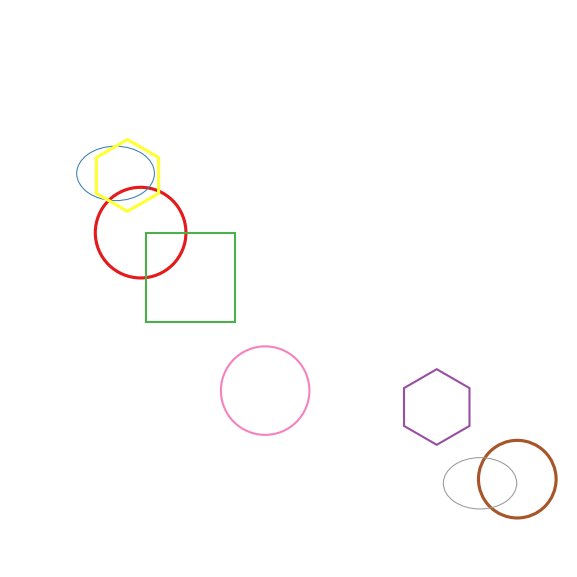[{"shape": "circle", "thickness": 1.5, "radius": 0.39, "center": [0.243, 0.596]}, {"shape": "oval", "thickness": 0.5, "radius": 0.34, "center": [0.2, 0.699]}, {"shape": "square", "thickness": 1, "radius": 0.38, "center": [0.33, 0.518]}, {"shape": "hexagon", "thickness": 1, "radius": 0.33, "center": [0.756, 0.294]}, {"shape": "hexagon", "thickness": 1.5, "radius": 0.31, "center": [0.221, 0.695]}, {"shape": "circle", "thickness": 1.5, "radius": 0.34, "center": [0.896, 0.169]}, {"shape": "circle", "thickness": 1, "radius": 0.38, "center": [0.459, 0.323]}, {"shape": "oval", "thickness": 0.5, "radius": 0.32, "center": [0.831, 0.162]}]